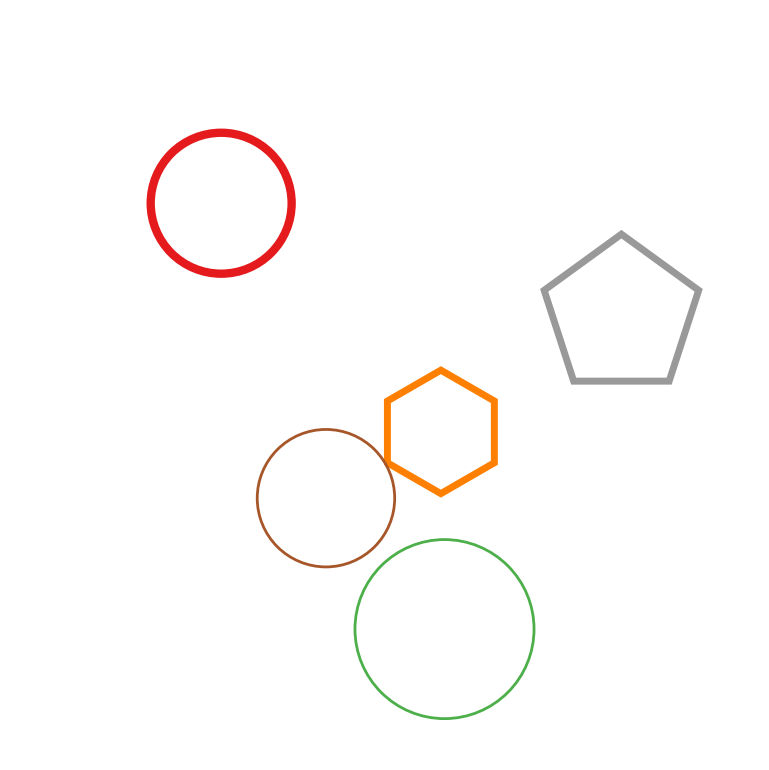[{"shape": "circle", "thickness": 3, "radius": 0.46, "center": [0.287, 0.736]}, {"shape": "circle", "thickness": 1, "radius": 0.58, "center": [0.577, 0.183]}, {"shape": "hexagon", "thickness": 2.5, "radius": 0.4, "center": [0.573, 0.439]}, {"shape": "circle", "thickness": 1, "radius": 0.45, "center": [0.423, 0.353]}, {"shape": "pentagon", "thickness": 2.5, "radius": 0.53, "center": [0.807, 0.59]}]